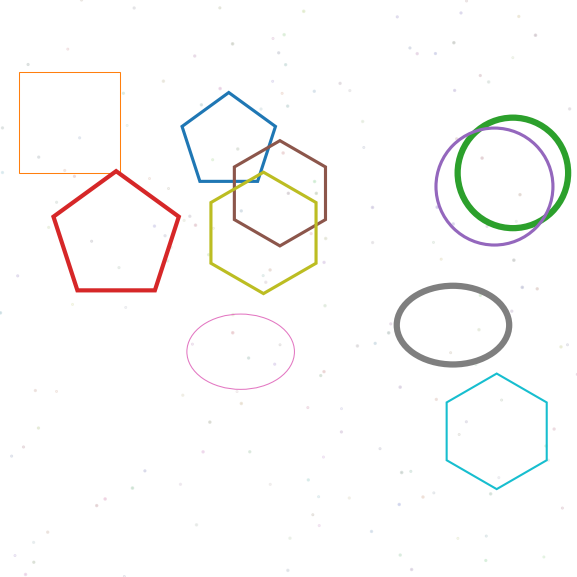[{"shape": "pentagon", "thickness": 1.5, "radius": 0.43, "center": [0.396, 0.754]}, {"shape": "square", "thickness": 0.5, "radius": 0.44, "center": [0.12, 0.787]}, {"shape": "circle", "thickness": 3, "radius": 0.48, "center": [0.888, 0.7]}, {"shape": "pentagon", "thickness": 2, "radius": 0.57, "center": [0.201, 0.589]}, {"shape": "circle", "thickness": 1.5, "radius": 0.51, "center": [0.856, 0.676]}, {"shape": "hexagon", "thickness": 1.5, "radius": 0.46, "center": [0.485, 0.664]}, {"shape": "oval", "thickness": 0.5, "radius": 0.47, "center": [0.417, 0.39]}, {"shape": "oval", "thickness": 3, "radius": 0.49, "center": [0.784, 0.436]}, {"shape": "hexagon", "thickness": 1.5, "radius": 0.53, "center": [0.456, 0.596]}, {"shape": "hexagon", "thickness": 1, "radius": 0.5, "center": [0.86, 0.252]}]